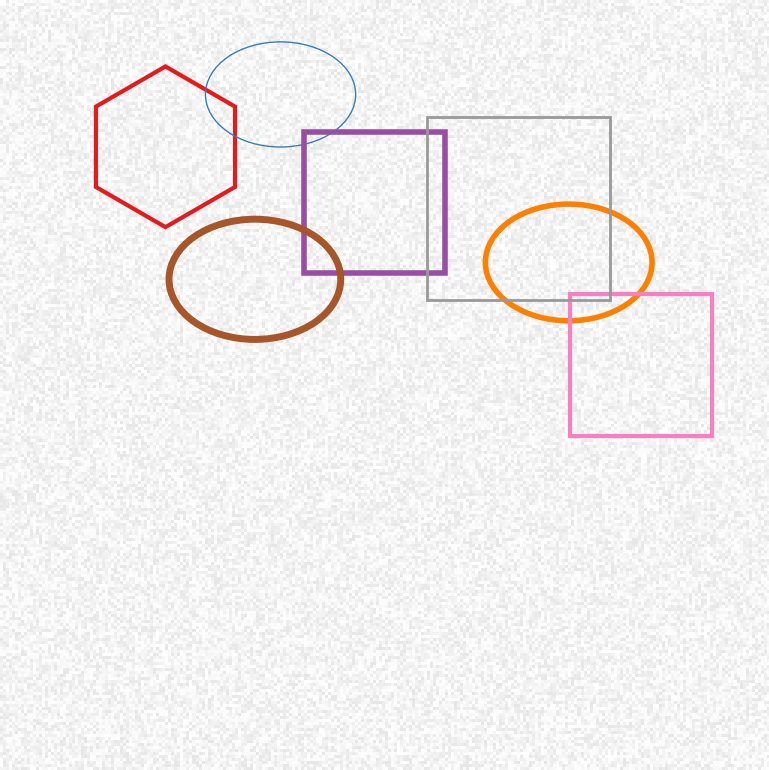[{"shape": "hexagon", "thickness": 1.5, "radius": 0.52, "center": [0.215, 0.809]}, {"shape": "oval", "thickness": 0.5, "radius": 0.49, "center": [0.364, 0.877]}, {"shape": "square", "thickness": 2, "radius": 0.46, "center": [0.487, 0.736]}, {"shape": "oval", "thickness": 2, "radius": 0.54, "center": [0.739, 0.659]}, {"shape": "oval", "thickness": 2.5, "radius": 0.56, "center": [0.331, 0.637]}, {"shape": "square", "thickness": 1.5, "radius": 0.46, "center": [0.832, 0.526]}, {"shape": "square", "thickness": 1, "radius": 0.6, "center": [0.674, 0.729]}]